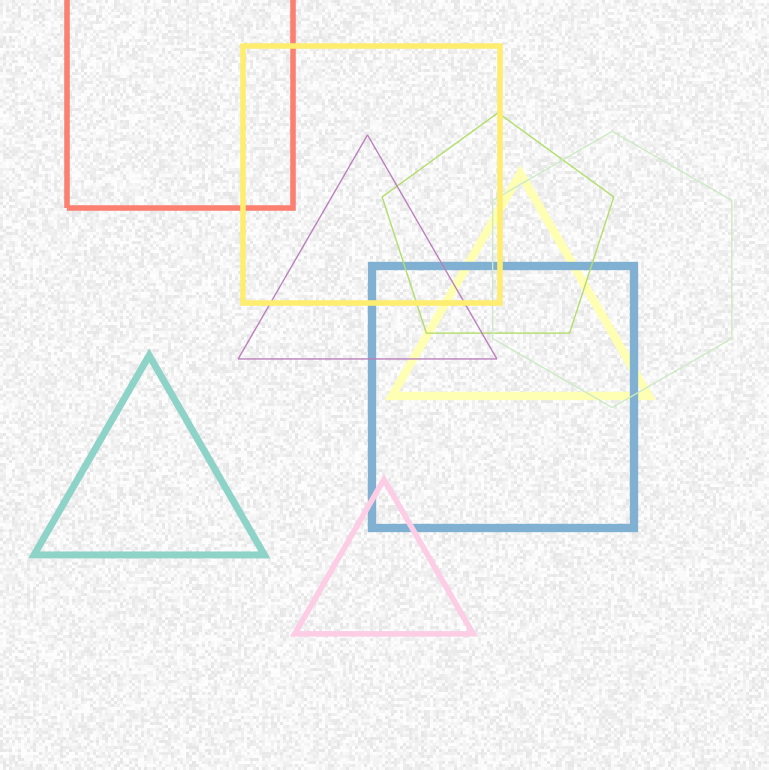[{"shape": "triangle", "thickness": 2.5, "radius": 0.86, "center": [0.194, 0.366]}, {"shape": "triangle", "thickness": 3, "radius": 0.96, "center": [0.676, 0.582]}, {"shape": "square", "thickness": 2, "radius": 0.73, "center": [0.234, 0.877]}, {"shape": "square", "thickness": 3, "radius": 0.85, "center": [0.653, 0.485]}, {"shape": "pentagon", "thickness": 0.5, "radius": 0.79, "center": [0.647, 0.695]}, {"shape": "triangle", "thickness": 2, "radius": 0.67, "center": [0.499, 0.244]}, {"shape": "triangle", "thickness": 0.5, "radius": 0.97, "center": [0.477, 0.631]}, {"shape": "hexagon", "thickness": 0.5, "radius": 0.9, "center": [0.795, 0.65]}, {"shape": "square", "thickness": 2, "radius": 0.83, "center": [0.482, 0.773]}]